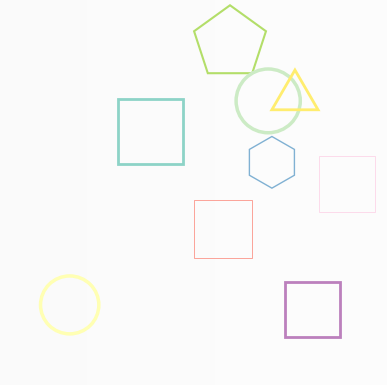[{"shape": "square", "thickness": 2, "radius": 0.42, "center": [0.388, 0.658]}, {"shape": "circle", "thickness": 2.5, "radius": 0.38, "center": [0.18, 0.208]}, {"shape": "square", "thickness": 0.5, "radius": 0.38, "center": [0.576, 0.406]}, {"shape": "hexagon", "thickness": 1, "radius": 0.34, "center": [0.702, 0.578]}, {"shape": "pentagon", "thickness": 1.5, "radius": 0.49, "center": [0.594, 0.889]}, {"shape": "square", "thickness": 0.5, "radius": 0.36, "center": [0.895, 0.523]}, {"shape": "square", "thickness": 2, "radius": 0.36, "center": [0.806, 0.196]}, {"shape": "circle", "thickness": 2.5, "radius": 0.41, "center": [0.692, 0.738]}, {"shape": "triangle", "thickness": 2, "radius": 0.34, "center": [0.761, 0.749]}]